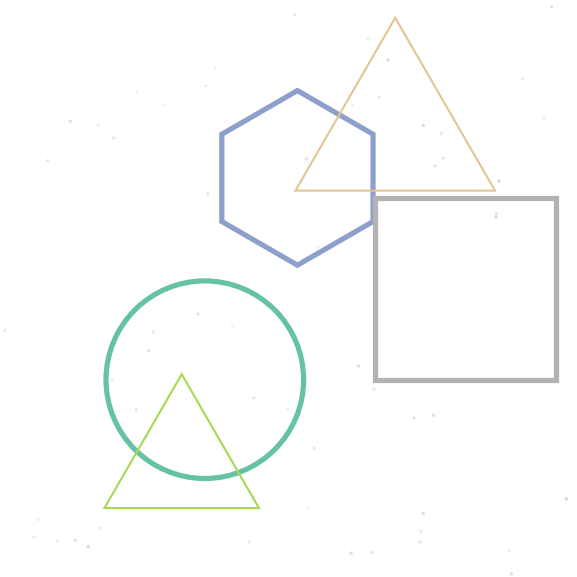[{"shape": "circle", "thickness": 2.5, "radius": 0.86, "center": [0.355, 0.342]}, {"shape": "hexagon", "thickness": 2.5, "radius": 0.76, "center": [0.515, 0.691]}, {"shape": "triangle", "thickness": 1, "radius": 0.77, "center": [0.315, 0.197]}, {"shape": "triangle", "thickness": 1, "radius": 1.0, "center": [0.684, 0.769]}, {"shape": "square", "thickness": 2.5, "radius": 0.79, "center": [0.806, 0.499]}]